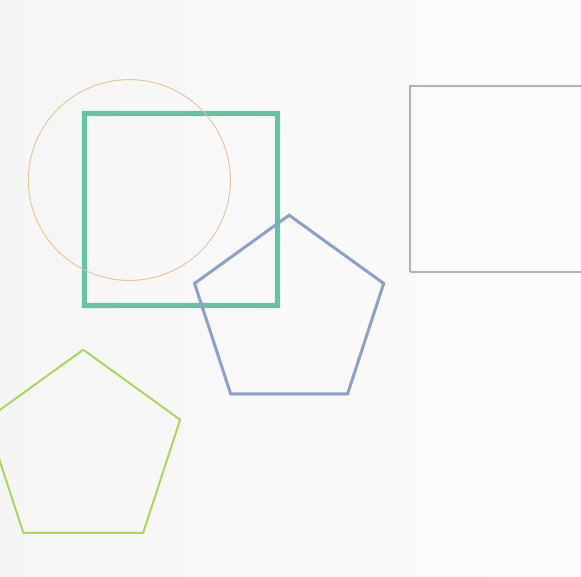[{"shape": "square", "thickness": 2.5, "radius": 0.83, "center": [0.311, 0.638]}, {"shape": "pentagon", "thickness": 1.5, "radius": 0.86, "center": [0.497, 0.455]}, {"shape": "pentagon", "thickness": 1, "radius": 0.88, "center": [0.143, 0.218]}, {"shape": "circle", "thickness": 0.5, "radius": 0.87, "center": [0.223, 0.687]}, {"shape": "square", "thickness": 1, "radius": 0.8, "center": [0.866, 0.689]}]